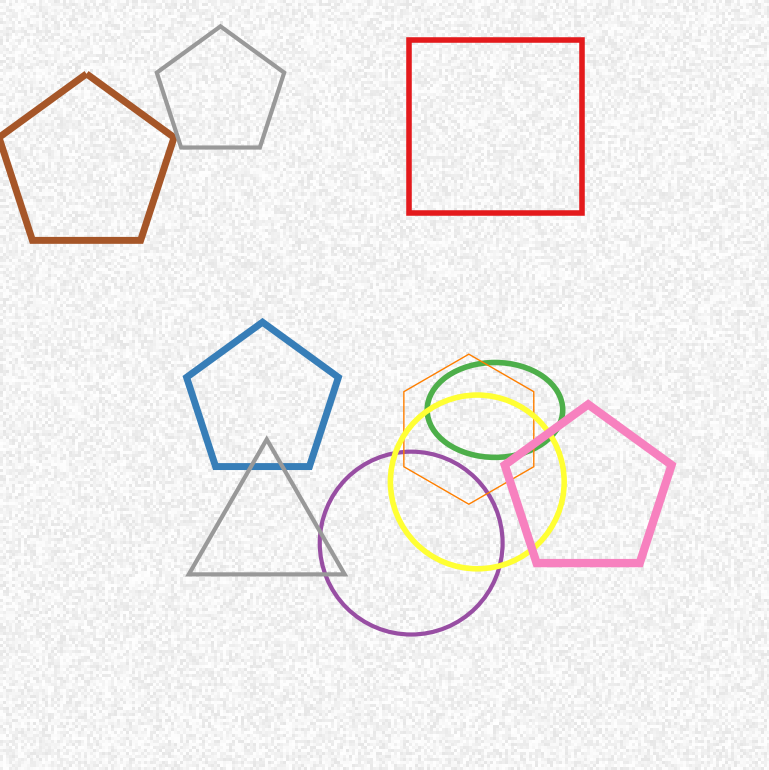[{"shape": "square", "thickness": 2, "radius": 0.56, "center": [0.644, 0.835]}, {"shape": "pentagon", "thickness": 2.5, "radius": 0.52, "center": [0.341, 0.478]}, {"shape": "oval", "thickness": 2, "radius": 0.44, "center": [0.643, 0.468]}, {"shape": "circle", "thickness": 1.5, "radius": 0.59, "center": [0.534, 0.295]}, {"shape": "hexagon", "thickness": 0.5, "radius": 0.49, "center": [0.609, 0.443]}, {"shape": "circle", "thickness": 2, "radius": 0.56, "center": [0.62, 0.374]}, {"shape": "pentagon", "thickness": 2.5, "radius": 0.6, "center": [0.112, 0.785]}, {"shape": "pentagon", "thickness": 3, "radius": 0.57, "center": [0.764, 0.361]}, {"shape": "pentagon", "thickness": 1.5, "radius": 0.43, "center": [0.286, 0.879]}, {"shape": "triangle", "thickness": 1.5, "radius": 0.58, "center": [0.346, 0.313]}]